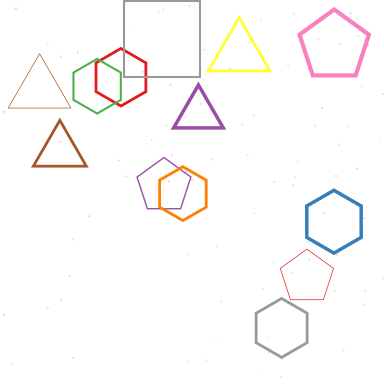[{"shape": "pentagon", "thickness": 0.5, "radius": 0.36, "center": [0.797, 0.28]}, {"shape": "hexagon", "thickness": 2, "radius": 0.37, "center": [0.314, 0.799]}, {"shape": "hexagon", "thickness": 2.5, "radius": 0.41, "center": [0.867, 0.424]}, {"shape": "hexagon", "thickness": 1.5, "radius": 0.35, "center": [0.252, 0.776]}, {"shape": "pentagon", "thickness": 1, "radius": 0.37, "center": [0.426, 0.517]}, {"shape": "triangle", "thickness": 2.5, "radius": 0.37, "center": [0.515, 0.705]}, {"shape": "hexagon", "thickness": 2, "radius": 0.35, "center": [0.475, 0.497]}, {"shape": "triangle", "thickness": 2, "radius": 0.46, "center": [0.621, 0.862]}, {"shape": "triangle", "thickness": 2, "radius": 0.4, "center": [0.155, 0.608]}, {"shape": "triangle", "thickness": 0.5, "radius": 0.47, "center": [0.103, 0.766]}, {"shape": "pentagon", "thickness": 3, "radius": 0.47, "center": [0.868, 0.881]}, {"shape": "hexagon", "thickness": 2, "radius": 0.38, "center": [0.732, 0.148]}, {"shape": "square", "thickness": 1.5, "radius": 0.49, "center": [0.42, 0.899]}]